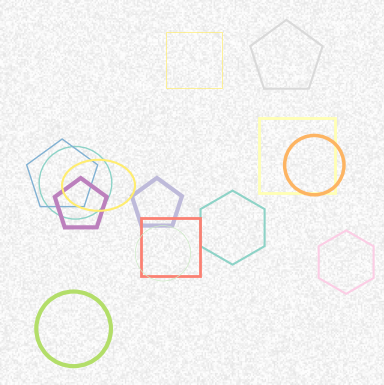[{"shape": "circle", "thickness": 1, "radius": 0.47, "center": [0.196, 0.525]}, {"shape": "hexagon", "thickness": 1.5, "radius": 0.48, "center": [0.604, 0.409]}, {"shape": "square", "thickness": 2, "radius": 0.49, "center": [0.771, 0.595]}, {"shape": "pentagon", "thickness": 3, "radius": 0.34, "center": [0.408, 0.469]}, {"shape": "square", "thickness": 2, "radius": 0.38, "center": [0.443, 0.358]}, {"shape": "pentagon", "thickness": 1, "radius": 0.49, "center": [0.161, 0.542]}, {"shape": "circle", "thickness": 2.5, "radius": 0.39, "center": [0.816, 0.571]}, {"shape": "circle", "thickness": 3, "radius": 0.48, "center": [0.191, 0.146]}, {"shape": "hexagon", "thickness": 1.5, "radius": 0.41, "center": [0.899, 0.319]}, {"shape": "pentagon", "thickness": 1.5, "radius": 0.49, "center": [0.744, 0.85]}, {"shape": "pentagon", "thickness": 3, "radius": 0.35, "center": [0.21, 0.467]}, {"shape": "circle", "thickness": 0.5, "radius": 0.36, "center": [0.423, 0.342]}, {"shape": "square", "thickness": 0.5, "radius": 0.36, "center": [0.503, 0.845]}, {"shape": "oval", "thickness": 1.5, "radius": 0.47, "center": [0.256, 0.519]}]